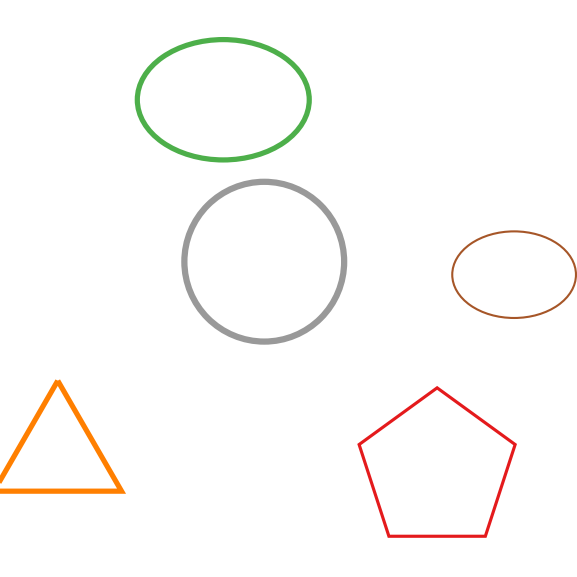[{"shape": "pentagon", "thickness": 1.5, "radius": 0.71, "center": [0.757, 0.185]}, {"shape": "oval", "thickness": 2.5, "radius": 0.74, "center": [0.387, 0.826]}, {"shape": "triangle", "thickness": 2.5, "radius": 0.64, "center": [0.1, 0.212]}, {"shape": "oval", "thickness": 1, "radius": 0.54, "center": [0.89, 0.523]}, {"shape": "circle", "thickness": 3, "radius": 0.69, "center": [0.458, 0.546]}]